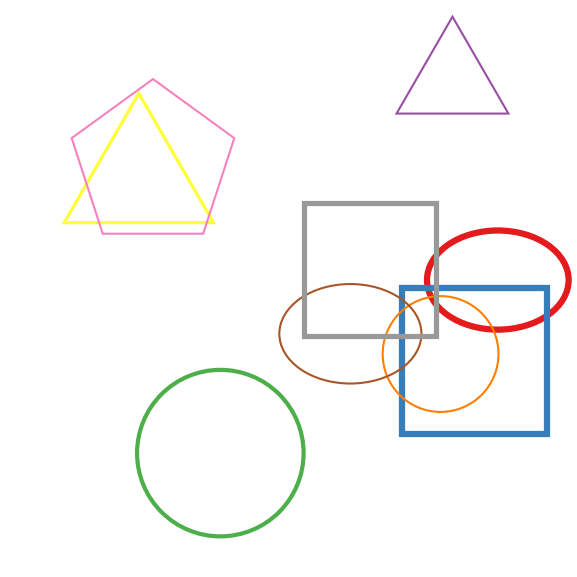[{"shape": "oval", "thickness": 3, "radius": 0.61, "center": [0.862, 0.514]}, {"shape": "square", "thickness": 3, "radius": 0.63, "center": [0.822, 0.374]}, {"shape": "circle", "thickness": 2, "radius": 0.72, "center": [0.382, 0.215]}, {"shape": "triangle", "thickness": 1, "radius": 0.56, "center": [0.784, 0.858]}, {"shape": "circle", "thickness": 1, "radius": 0.5, "center": [0.763, 0.386]}, {"shape": "triangle", "thickness": 1.5, "radius": 0.75, "center": [0.24, 0.688]}, {"shape": "oval", "thickness": 1, "radius": 0.62, "center": [0.607, 0.421]}, {"shape": "pentagon", "thickness": 1, "radius": 0.74, "center": [0.265, 0.714]}, {"shape": "square", "thickness": 2.5, "radius": 0.57, "center": [0.641, 0.532]}]